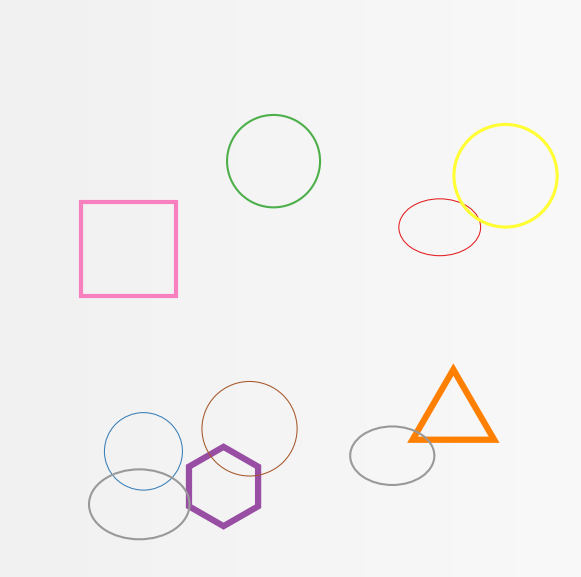[{"shape": "oval", "thickness": 0.5, "radius": 0.35, "center": [0.757, 0.606]}, {"shape": "circle", "thickness": 0.5, "radius": 0.34, "center": [0.247, 0.218]}, {"shape": "circle", "thickness": 1, "radius": 0.4, "center": [0.471, 0.72]}, {"shape": "hexagon", "thickness": 3, "radius": 0.34, "center": [0.385, 0.157]}, {"shape": "triangle", "thickness": 3, "radius": 0.41, "center": [0.78, 0.278]}, {"shape": "circle", "thickness": 1.5, "radius": 0.44, "center": [0.87, 0.695]}, {"shape": "circle", "thickness": 0.5, "radius": 0.41, "center": [0.429, 0.257]}, {"shape": "square", "thickness": 2, "radius": 0.41, "center": [0.22, 0.567]}, {"shape": "oval", "thickness": 1, "radius": 0.36, "center": [0.675, 0.21]}, {"shape": "oval", "thickness": 1, "radius": 0.43, "center": [0.24, 0.126]}]